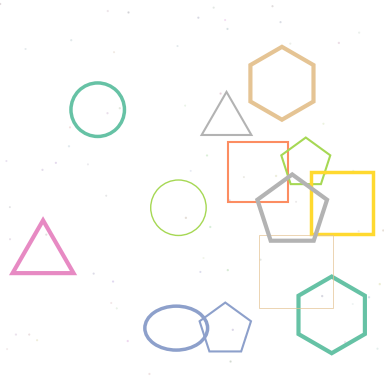[{"shape": "circle", "thickness": 2.5, "radius": 0.35, "center": [0.254, 0.715]}, {"shape": "hexagon", "thickness": 3, "radius": 0.5, "center": [0.862, 0.182]}, {"shape": "square", "thickness": 1.5, "radius": 0.39, "center": [0.671, 0.553]}, {"shape": "pentagon", "thickness": 1.5, "radius": 0.35, "center": [0.585, 0.144]}, {"shape": "oval", "thickness": 2.5, "radius": 0.41, "center": [0.458, 0.148]}, {"shape": "triangle", "thickness": 3, "radius": 0.46, "center": [0.112, 0.336]}, {"shape": "circle", "thickness": 1, "radius": 0.36, "center": [0.463, 0.46]}, {"shape": "pentagon", "thickness": 1.5, "radius": 0.33, "center": [0.794, 0.576]}, {"shape": "square", "thickness": 2.5, "radius": 0.4, "center": [0.888, 0.473]}, {"shape": "square", "thickness": 0.5, "radius": 0.48, "center": [0.769, 0.295]}, {"shape": "hexagon", "thickness": 3, "radius": 0.47, "center": [0.732, 0.784]}, {"shape": "triangle", "thickness": 1.5, "radius": 0.37, "center": [0.588, 0.687]}, {"shape": "pentagon", "thickness": 3, "radius": 0.48, "center": [0.759, 0.452]}]